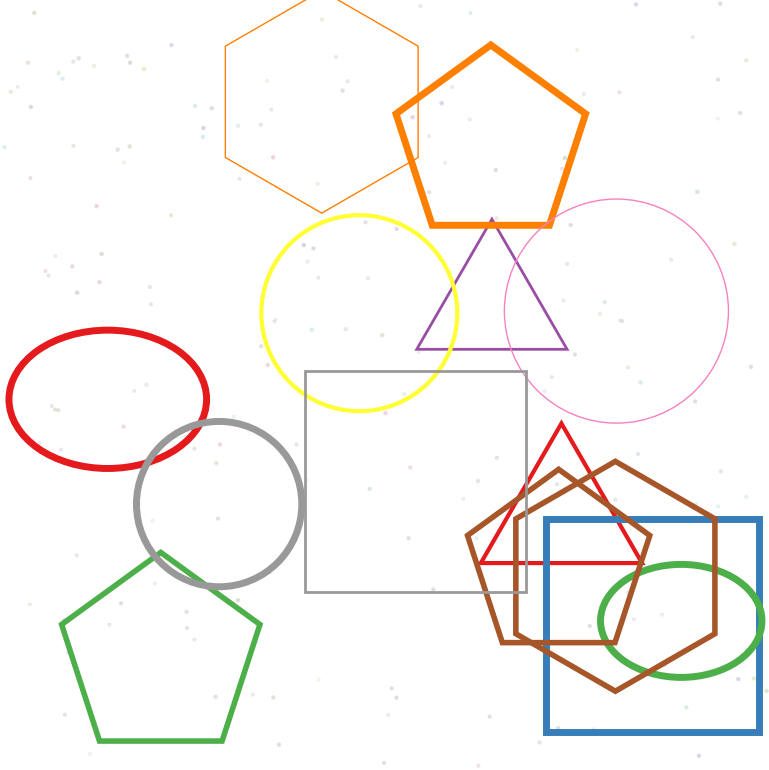[{"shape": "triangle", "thickness": 1.5, "radius": 0.6, "center": [0.729, 0.329]}, {"shape": "oval", "thickness": 2.5, "radius": 0.64, "center": [0.14, 0.481]}, {"shape": "square", "thickness": 2.5, "radius": 0.69, "center": [0.848, 0.188]}, {"shape": "oval", "thickness": 2.5, "radius": 0.52, "center": [0.885, 0.194]}, {"shape": "pentagon", "thickness": 2, "radius": 0.68, "center": [0.209, 0.147]}, {"shape": "triangle", "thickness": 1, "radius": 0.56, "center": [0.639, 0.603]}, {"shape": "hexagon", "thickness": 0.5, "radius": 0.72, "center": [0.418, 0.868]}, {"shape": "pentagon", "thickness": 2.5, "radius": 0.65, "center": [0.637, 0.812]}, {"shape": "circle", "thickness": 1.5, "radius": 0.64, "center": [0.467, 0.593]}, {"shape": "hexagon", "thickness": 2, "radius": 0.75, "center": [0.799, 0.252]}, {"shape": "pentagon", "thickness": 2, "radius": 0.62, "center": [0.726, 0.266]}, {"shape": "circle", "thickness": 0.5, "radius": 0.73, "center": [0.801, 0.596]}, {"shape": "square", "thickness": 1, "radius": 0.72, "center": [0.54, 0.375]}, {"shape": "circle", "thickness": 2.5, "radius": 0.54, "center": [0.285, 0.345]}]